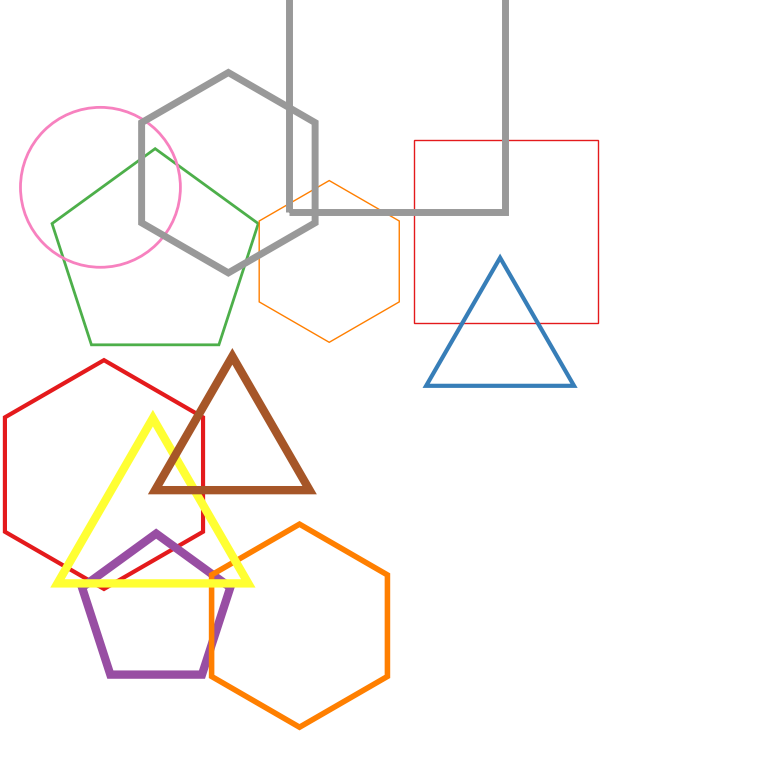[{"shape": "hexagon", "thickness": 1.5, "radius": 0.74, "center": [0.135, 0.384]}, {"shape": "square", "thickness": 0.5, "radius": 0.6, "center": [0.657, 0.699]}, {"shape": "triangle", "thickness": 1.5, "radius": 0.55, "center": [0.649, 0.554]}, {"shape": "pentagon", "thickness": 1, "radius": 0.7, "center": [0.202, 0.666]}, {"shape": "pentagon", "thickness": 3, "radius": 0.51, "center": [0.203, 0.206]}, {"shape": "hexagon", "thickness": 0.5, "radius": 0.53, "center": [0.428, 0.66]}, {"shape": "hexagon", "thickness": 2, "radius": 0.66, "center": [0.389, 0.187]}, {"shape": "triangle", "thickness": 3, "radius": 0.72, "center": [0.199, 0.314]}, {"shape": "triangle", "thickness": 3, "radius": 0.58, "center": [0.302, 0.421]}, {"shape": "circle", "thickness": 1, "radius": 0.52, "center": [0.13, 0.757]}, {"shape": "hexagon", "thickness": 2.5, "radius": 0.65, "center": [0.297, 0.776]}, {"shape": "square", "thickness": 2.5, "radius": 0.7, "center": [0.516, 0.865]}]